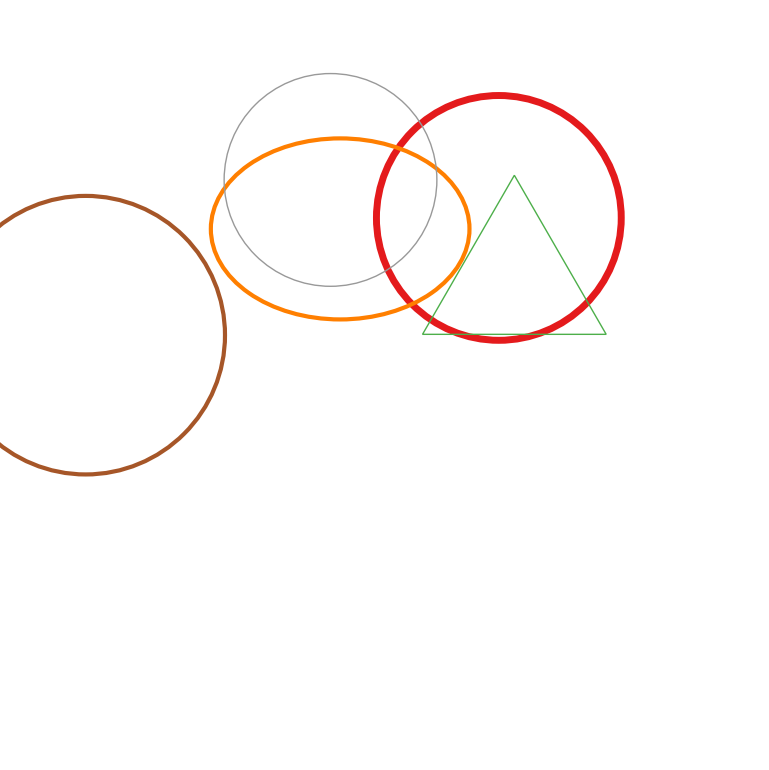[{"shape": "circle", "thickness": 2.5, "radius": 0.79, "center": [0.648, 0.717]}, {"shape": "triangle", "thickness": 0.5, "radius": 0.69, "center": [0.668, 0.635]}, {"shape": "oval", "thickness": 1.5, "radius": 0.84, "center": [0.442, 0.703]}, {"shape": "circle", "thickness": 1.5, "radius": 0.9, "center": [0.111, 0.565]}, {"shape": "circle", "thickness": 0.5, "radius": 0.69, "center": [0.429, 0.766]}]